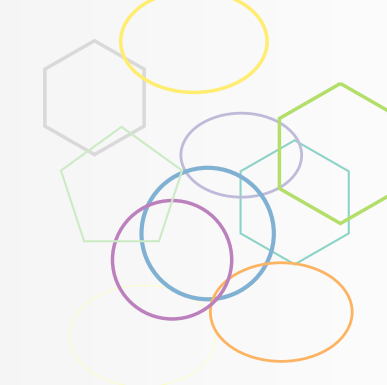[{"shape": "hexagon", "thickness": 1.5, "radius": 0.81, "center": [0.76, 0.474]}, {"shape": "oval", "thickness": 0.5, "radius": 0.94, "center": [0.368, 0.127]}, {"shape": "oval", "thickness": 2, "radius": 0.78, "center": [0.623, 0.597]}, {"shape": "circle", "thickness": 3, "radius": 0.85, "center": [0.536, 0.393]}, {"shape": "oval", "thickness": 2, "radius": 0.91, "center": [0.726, 0.189]}, {"shape": "hexagon", "thickness": 2.5, "radius": 0.91, "center": [0.879, 0.601]}, {"shape": "hexagon", "thickness": 2.5, "radius": 0.74, "center": [0.244, 0.746]}, {"shape": "circle", "thickness": 2.5, "radius": 0.77, "center": [0.444, 0.325]}, {"shape": "pentagon", "thickness": 1.5, "radius": 0.82, "center": [0.314, 0.506]}, {"shape": "oval", "thickness": 2.5, "radius": 0.94, "center": [0.5, 0.892]}]